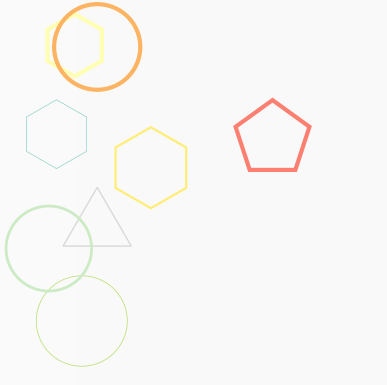[{"shape": "hexagon", "thickness": 0.5, "radius": 0.45, "center": [0.146, 0.651]}, {"shape": "hexagon", "thickness": 3, "radius": 0.4, "center": [0.193, 0.883]}, {"shape": "pentagon", "thickness": 3, "radius": 0.5, "center": [0.703, 0.64]}, {"shape": "circle", "thickness": 3, "radius": 0.56, "center": [0.251, 0.878]}, {"shape": "circle", "thickness": 0.5, "radius": 0.59, "center": [0.211, 0.166]}, {"shape": "triangle", "thickness": 1, "radius": 0.51, "center": [0.251, 0.412]}, {"shape": "circle", "thickness": 2, "radius": 0.55, "center": [0.126, 0.354]}, {"shape": "hexagon", "thickness": 1.5, "radius": 0.53, "center": [0.389, 0.564]}]